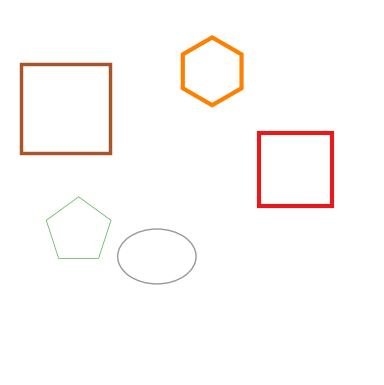[{"shape": "square", "thickness": 3, "radius": 0.48, "center": [0.768, 0.56]}, {"shape": "pentagon", "thickness": 0.5, "radius": 0.44, "center": [0.204, 0.4]}, {"shape": "hexagon", "thickness": 3, "radius": 0.44, "center": [0.551, 0.815]}, {"shape": "square", "thickness": 2.5, "radius": 0.58, "center": [0.17, 0.718]}, {"shape": "oval", "thickness": 1, "radius": 0.51, "center": [0.407, 0.334]}]